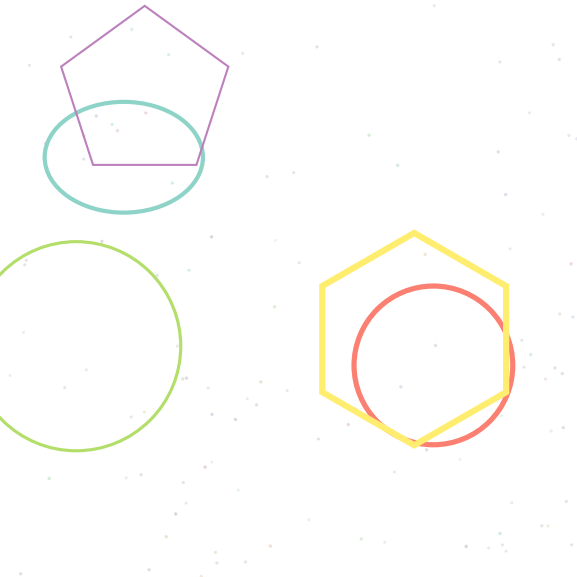[{"shape": "oval", "thickness": 2, "radius": 0.69, "center": [0.214, 0.727]}, {"shape": "circle", "thickness": 2.5, "radius": 0.69, "center": [0.75, 0.366]}, {"shape": "circle", "thickness": 1.5, "radius": 0.91, "center": [0.132, 0.4]}, {"shape": "pentagon", "thickness": 1, "radius": 0.76, "center": [0.251, 0.837]}, {"shape": "hexagon", "thickness": 3, "radius": 0.92, "center": [0.717, 0.412]}]